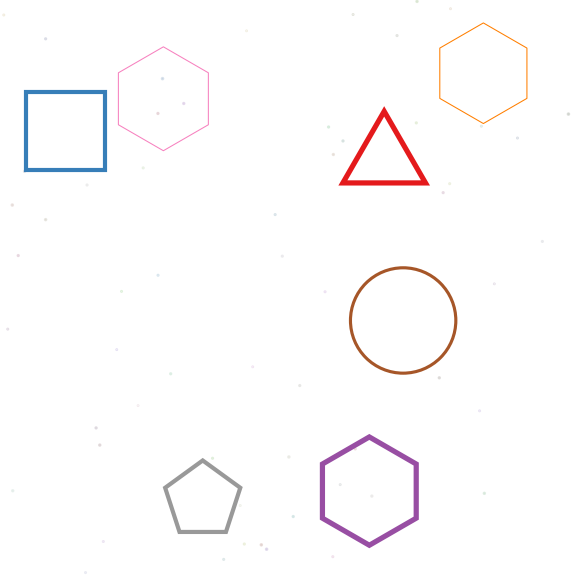[{"shape": "triangle", "thickness": 2.5, "radius": 0.41, "center": [0.665, 0.724]}, {"shape": "square", "thickness": 2, "radius": 0.34, "center": [0.113, 0.772]}, {"shape": "hexagon", "thickness": 2.5, "radius": 0.47, "center": [0.64, 0.149]}, {"shape": "hexagon", "thickness": 0.5, "radius": 0.44, "center": [0.837, 0.872]}, {"shape": "circle", "thickness": 1.5, "radius": 0.46, "center": [0.698, 0.444]}, {"shape": "hexagon", "thickness": 0.5, "radius": 0.45, "center": [0.283, 0.828]}, {"shape": "pentagon", "thickness": 2, "radius": 0.34, "center": [0.351, 0.133]}]